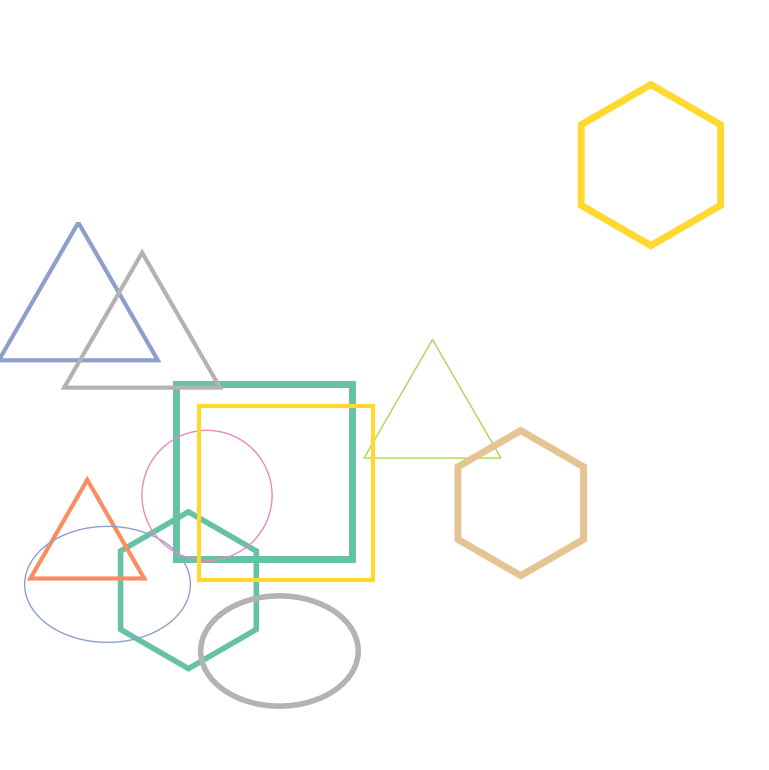[{"shape": "hexagon", "thickness": 2, "radius": 0.51, "center": [0.245, 0.233]}, {"shape": "square", "thickness": 2.5, "radius": 0.57, "center": [0.343, 0.388]}, {"shape": "triangle", "thickness": 1.5, "radius": 0.43, "center": [0.113, 0.291]}, {"shape": "triangle", "thickness": 1.5, "radius": 0.6, "center": [0.102, 0.592]}, {"shape": "oval", "thickness": 0.5, "radius": 0.54, "center": [0.14, 0.241]}, {"shape": "circle", "thickness": 0.5, "radius": 0.42, "center": [0.269, 0.357]}, {"shape": "triangle", "thickness": 0.5, "radius": 0.51, "center": [0.562, 0.456]}, {"shape": "hexagon", "thickness": 2.5, "radius": 0.52, "center": [0.845, 0.786]}, {"shape": "square", "thickness": 1.5, "radius": 0.57, "center": [0.372, 0.36]}, {"shape": "hexagon", "thickness": 2.5, "radius": 0.47, "center": [0.676, 0.347]}, {"shape": "triangle", "thickness": 1.5, "radius": 0.58, "center": [0.185, 0.555]}, {"shape": "oval", "thickness": 2, "radius": 0.51, "center": [0.363, 0.155]}]